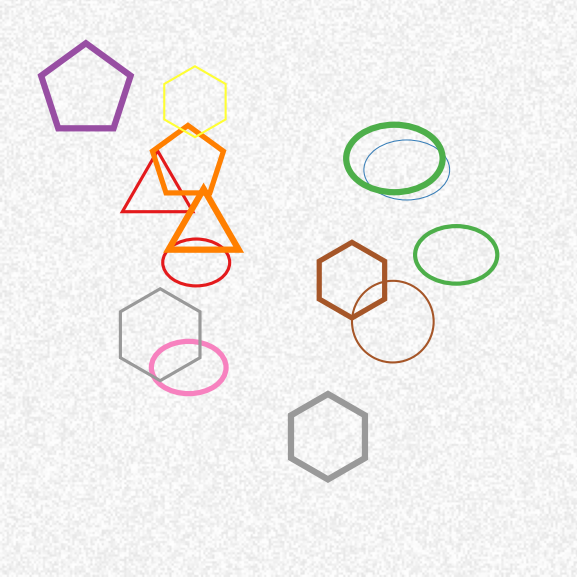[{"shape": "oval", "thickness": 1.5, "radius": 0.29, "center": [0.34, 0.545]}, {"shape": "triangle", "thickness": 1.5, "radius": 0.35, "center": [0.273, 0.668]}, {"shape": "oval", "thickness": 0.5, "radius": 0.37, "center": [0.704, 0.705]}, {"shape": "oval", "thickness": 3, "radius": 0.42, "center": [0.683, 0.725]}, {"shape": "oval", "thickness": 2, "radius": 0.36, "center": [0.79, 0.558]}, {"shape": "pentagon", "thickness": 3, "radius": 0.41, "center": [0.149, 0.843]}, {"shape": "triangle", "thickness": 3, "radius": 0.35, "center": [0.353, 0.602]}, {"shape": "pentagon", "thickness": 2.5, "radius": 0.32, "center": [0.325, 0.717]}, {"shape": "hexagon", "thickness": 1, "radius": 0.31, "center": [0.338, 0.823]}, {"shape": "circle", "thickness": 1, "radius": 0.35, "center": [0.68, 0.442]}, {"shape": "hexagon", "thickness": 2.5, "radius": 0.33, "center": [0.609, 0.514]}, {"shape": "oval", "thickness": 2.5, "radius": 0.32, "center": [0.327, 0.363]}, {"shape": "hexagon", "thickness": 1.5, "radius": 0.4, "center": [0.277, 0.42]}, {"shape": "hexagon", "thickness": 3, "radius": 0.37, "center": [0.568, 0.243]}]